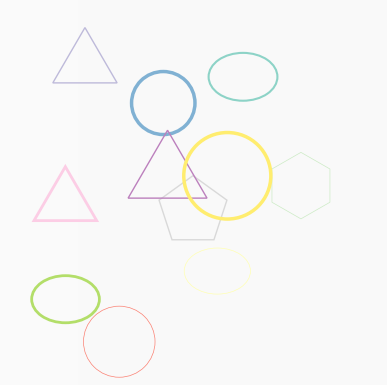[{"shape": "oval", "thickness": 1.5, "radius": 0.44, "center": [0.627, 0.801]}, {"shape": "oval", "thickness": 0.5, "radius": 0.43, "center": [0.561, 0.296]}, {"shape": "triangle", "thickness": 1, "radius": 0.48, "center": [0.219, 0.833]}, {"shape": "circle", "thickness": 0.5, "radius": 0.46, "center": [0.308, 0.112]}, {"shape": "circle", "thickness": 2.5, "radius": 0.41, "center": [0.421, 0.732]}, {"shape": "oval", "thickness": 2, "radius": 0.44, "center": [0.169, 0.223]}, {"shape": "triangle", "thickness": 2, "radius": 0.47, "center": [0.169, 0.474]}, {"shape": "pentagon", "thickness": 1, "radius": 0.46, "center": [0.498, 0.452]}, {"shape": "triangle", "thickness": 1, "radius": 0.59, "center": [0.432, 0.544]}, {"shape": "hexagon", "thickness": 0.5, "radius": 0.43, "center": [0.777, 0.518]}, {"shape": "circle", "thickness": 2.5, "radius": 0.56, "center": [0.587, 0.543]}]